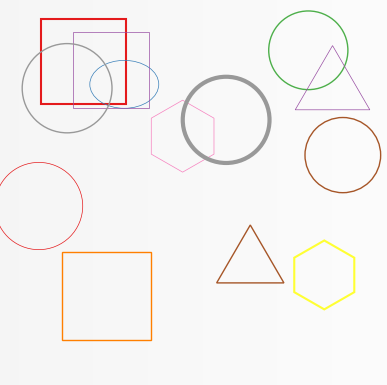[{"shape": "circle", "thickness": 0.5, "radius": 0.57, "center": [0.1, 0.465]}, {"shape": "square", "thickness": 1.5, "radius": 0.55, "center": [0.216, 0.84]}, {"shape": "oval", "thickness": 0.5, "radius": 0.44, "center": [0.321, 0.781]}, {"shape": "circle", "thickness": 1, "radius": 0.51, "center": [0.796, 0.869]}, {"shape": "triangle", "thickness": 0.5, "radius": 0.56, "center": [0.858, 0.77]}, {"shape": "square", "thickness": 0.5, "radius": 0.49, "center": [0.286, 0.818]}, {"shape": "square", "thickness": 1, "radius": 0.57, "center": [0.275, 0.231]}, {"shape": "hexagon", "thickness": 1.5, "radius": 0.45, "center": [0.837, 0.286]}, {"shape": "triangle", "thickness": 1, "radius": 0.5, "center": [0.646, 0.315]}, {"shape": "circle", "thickness": 1, "radius": 0.49, "center": [0.885, 0.597]}, {"shape": "hexagon", "thickness": 0.5, "radius": 0.47, "center": [0.471, 0.646]}, {"shape": "circle", "thickness": 1, "radius": 0.58, "center": [0.173, 0.771]}, {"shape": "circle", "thickness": 3, "radius": 0.56, "center": [0.584, 0.689]}]